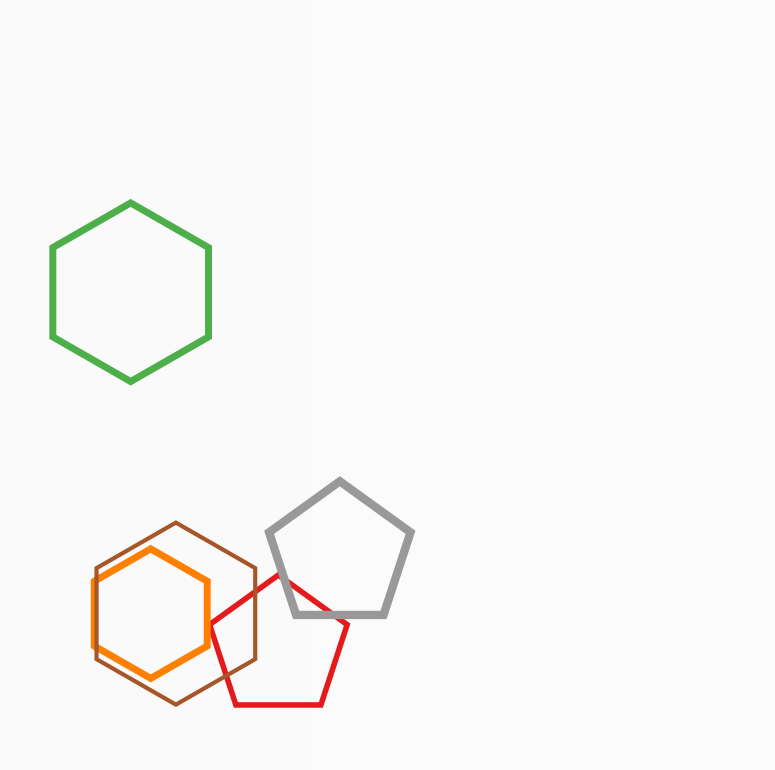[{"shape": "pentagon", "thickness": 2, "radius": 0.47, "center": [0.359, 0.16]}, {"shape": "hexagon", "thickness": 2.5, "radius": 0.58, "center": [0.169, 0.62]}, {"shape": "hexagon", "thickness": 2.5, "radius": 0.42, "center": [0.194, 0.203]}, {"shape": "hexagon", "thickness": 1.5, "radius": 0.59, "center": [0.227, 0.203]}, {"shape": "pentagon", "thickness": 3, "radius": 0.48, "center": [0.438, 0.279]}]